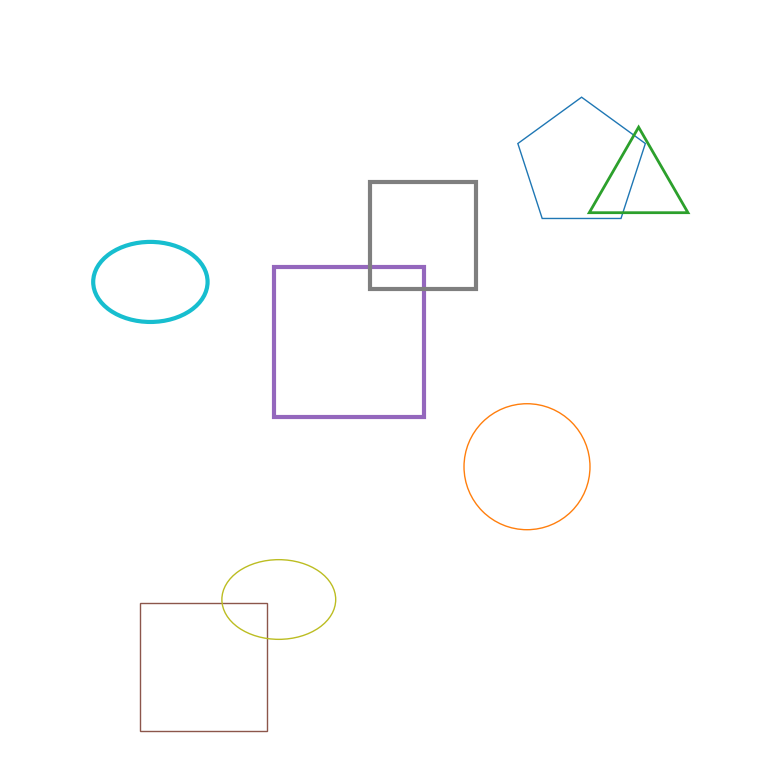[{"shape": "pentagon", "thickness": 0.5, "radius": 0.44, "center": [0.755, 0.787]}, {"shape": "circle", "thickness": 0.5, "radius": 0.41, "center": [0.684, 0.394]}, {"shape": "triangle", "thickness": 1, "radius": 0.37, "center": [0.829, 0.761]}, {"shape": "square", "thickness": 1.5, "radius": 0.49, "center": [0.453, 0.555]}, {"shape": "square", "thickness": 0.5, "radius": 0.42, "center": [0.264, 0.134]}, {"shape": "square", "thickness": 1.5, "radius": 0.35, "center": [0.549, 0.694]}, {"shape": "oval", "thickness": 0.5, "radius": 0.37, "center": [0.362, 0.221]}, {"shape": "oval", "thickness": 1.5, "radius": 0.37, "center": [0.195, 0.634]}]